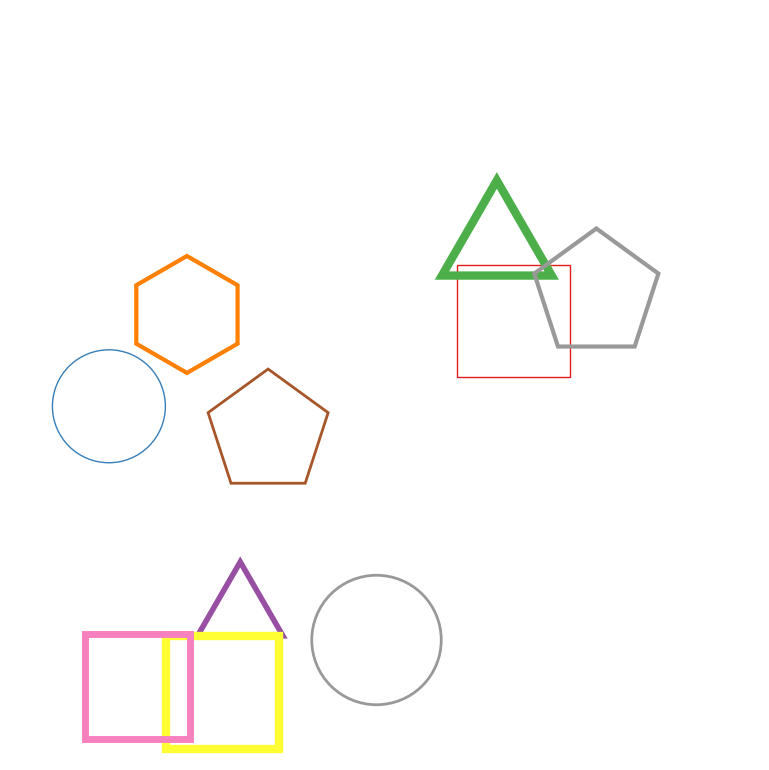[{"shape": "square", "thickness": 0.5, "radius": 0.37, "center": [0.667, 0.583]}, {"shape": "circle", "thickness": 0.5, "radius": 0.37, "center": [0.141, 0.472]}, {"shape": "triangle", "thickness": 3, "radius": 0.41, "center": [0.645, 0.683]}, {"shape": "triangle", "thickness": 2, "radius": 0.32, "center": [0.312, 0.206]}, {"shape": "hexagon", "thickness": 1.5, "radius": 0.38, "center": [0.243, 0.592]}, {"shape": "square", "thickness": 3, "radius": 0.37, "center": [0.289, 0.1]}, {"shape": "pentagon", "thickness": 1, "radius": 0.41, "center": [0.348, 0.439]}, {"shape": "square", "thickness": 2.5, "radius": 0.34, "center": [0.179, 0.109]}, {"shape": "circle", "thickness": 1, "radius": 0.42, "center": [0.489, 0.169]}, {"shape": "pentagon", "thickness": 1.5, "radius": 0.42, "center": [0.774, 0.619]}]